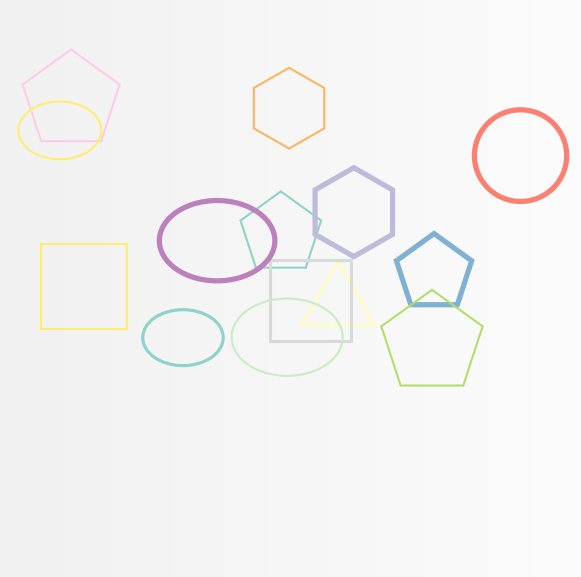[{"shape": "oval", "thickness": 1.5, "radius": 0.35, "center": [0.315, 0.414]}, {"shape": "pentagon", "thickness": 1, "radius": 0.36, "center": [0.483, 0.595]}, {"shape": "triangle", "thickness": 1, "radius": 0.37, "center": [0.582, 0.473]}, {"shape": "hexagon", "thickness": 2.5, "radius": 0.38, "center": [0.609, 0.632]}, {"shape": "circle", "thickness": 2.5, "radius": 0.4, "center": [0.896, 0.73]}, {"shape": "pentagon", "thickness": 2.5, "radius": 0.34, "center": [0.747, 0.527]}, {"shape": "hexagon", "thickness": 1, "radius": 0.35, "center": [0.497, 0.812]}, {"shape": "pentagon", "thickness": 1, "radius": 0.46, "center": [0.743, 0.406]}, {"shape": "pentagon", "thickness": 1, "radius": 0.44, "center": [0.122, 0.826]}, {"shape": "square", "thickness": 1.5, "radius": 0.35, "center": [0.534, 0.478]}, {"shape": "oval", "thickness": 2.5, "radius": 0.5, "center": [0.374, 0.582]}, {"shape": "oval", "thickness": 1, "radius": 0.48, "center": [0.494, 0.415]}, {"shape": "oval", "thickness": 1, "radius": 0.36, "center": [0.103, 0.773]}, {"shape": "square", "thickness": 1, "radius": 0.37, "center": [0.145, 0.503]}]